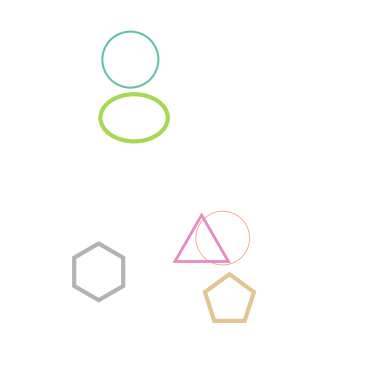[{"shape": "circle", "thickness": 1.5, "radius": 0.36, "center": [0.339, 0.845]}, {"shape": "circle", "thickness": 0.5, "radius": 0.35, "center": [0.579, 0.382]}, {"shape": "triangle", "thickness": 2, "radius": 0.4, "center": [0.524, 0.361]}, {"shape": "oval", "thickness": 3, "radius": 0.44, "center": [0.348, 0.694]}, {"shape": "pentagon", "thickness": 3, "radius": 0.34, "center": [0.596, 0.221]}, {"shape": "hexagon", "thickness": 3, "radius": 0.37, "center": [0.256, 0.294]}]